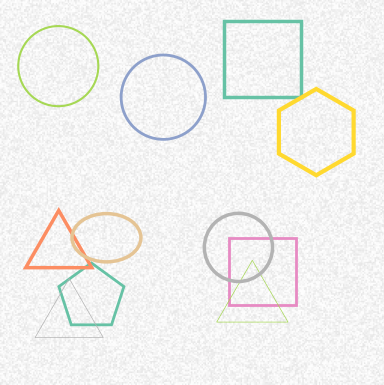[{"shape": "square", "thickness": 2.5, "radius": 0.49, "center": [0.682, 0.848]}, {"shape": "pentagon", "thickness": 2, "radius": 0.44, "center": [0.237, 0.228]}, {"shape": "triangle", "thickness": 2.5, "radius": 0.5, "center": [0.153, 0.354]}, {"shape": "circle", "thickness": 2, "radius": 0.55, "center": [0.424, 0.748]}, {"shape": "square", "thickness": 2, "radius": 0.43, "center": [0.681, 0.295]}, {"shape": "circle", "thickness": 1.5, "radius": 0.52, "center": [0.151, 0.828]}, {"shape": "triangle", "thickness": 0.5, "radius": 0.53, "center": [0.655, 0.217]}, {"shape": "hexagon", "thickness": 3, "radius": 0.56, "center": [0.821, 0.657]}, {"shape": "oval", "thickness": 2.5, "radius": 0.45, "center": [0.277, 0.383]}, {"shape": "circle", "thickness": 2.5, "radius": 0.44, "center": [0.619, 0.357]}, {"shape": "triangle", "thickness": 0.5, "radius": 0.51, "center": [0.18, 0.174]}]